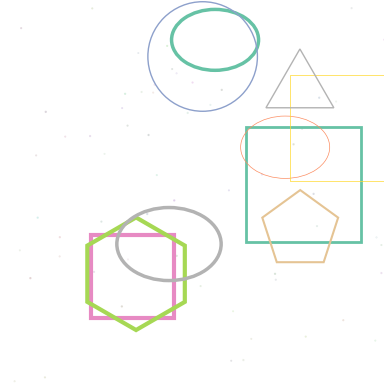[{"shape": "square", "thickness": 2, "radius": 0.75, "center": [0.789, 0.522]}, {"shape": "oval", "thickness": 2.5, "radius": 0.56, "center": [0.559, 0.896]}, {"shape": "oval", "thickness": 0.5, "radius": 0.58, "center": [0.741, 0.618]}, {"shape": "circle", "thickness": 1, "radius": 0.71, "center": [0.526, 0.853]}, {"shape": "square", "thickness": 3, "radius": 0.54, "center": [0.343, 0.281]}, {"shape": "hexagon", "thickness": 3, "radius": 0.73, "center": [0.353, 0.289]}, {"shape": "square", "thickness": 0.5, "radius": 0.68, "center": [0.891, 0.667]}, {"shape": "pentagon", "thickness": 1.5, "radius": 0.52, "center": [0.78, 0.403]}, {"shape": "triangle", "thickness": 1, "radius": 0.51, "center": [0.779, 0.771]}, {"shape": "oval", "thickness": 2.5, "radius": 0.68, "center": [0.439, 0.366]}]